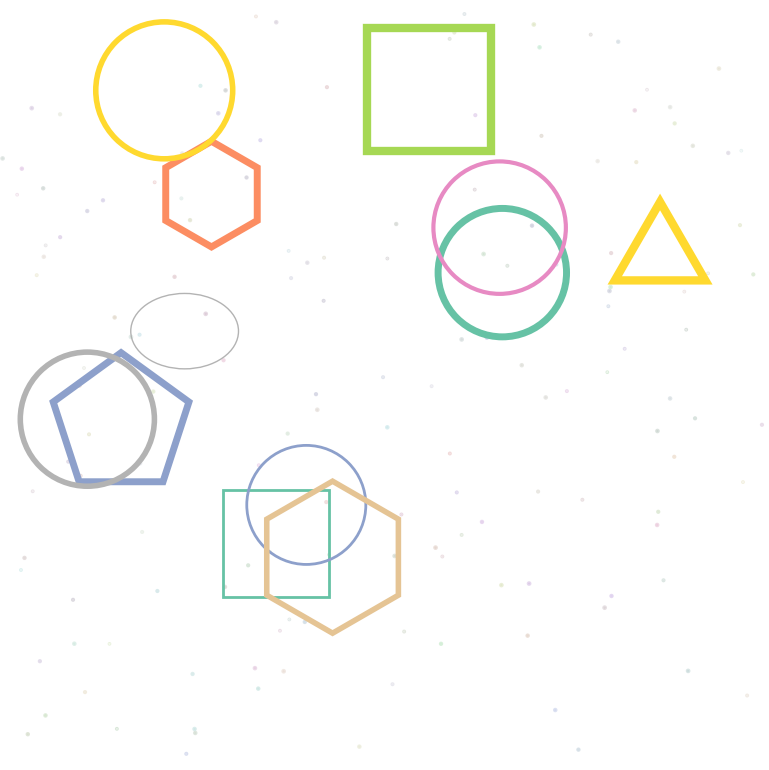[{"shape": "circle", "thickness": 2.5, "radius": 0.42, "center": [0.652, 0.646]}, {"shape": "square", "thickness": 1, "radius": 0.35, "center": [0.359, 0.294]}, {"shape": "hexagon", "thickness": 2.5, "radius": 0.34, "center": [0.275, 0.748]}, {"shape": "circle", "thickness": 1, "radius": 0.39, "center": [0.398, 0.344]}, {"shape": "pentagon", "thickness": 2.5, "radius": 0.46, "center": [0.157, 0.449]}, {"shape": "circle", "thickness": 1.5, "radius": 0.43, "center": [0.649, 0.704]}, {"shape": "square", "thickness": 3, "radius": 0.4, "center": [0.557, 0.884]}, {"shape": "triangle", "thickness": 3, "radius": 0.34, "center": [0.857, 0.67]}, {"shape": "circle", "thickness": 2, "radius": 0.44, "center": [0.213, 0.883]}, {"shape": "hexagon", "thickness": 2, "radius": 0.49, "center": [0.432, 0.276]}, {"shape": "circle", "thickness": 2, "radius": 0.44, "center": [0.113, 0.456]}, {"shape": "oval", "thickness": 0.5, "radius": 0.35, "center": [0.24, 0.57]}]